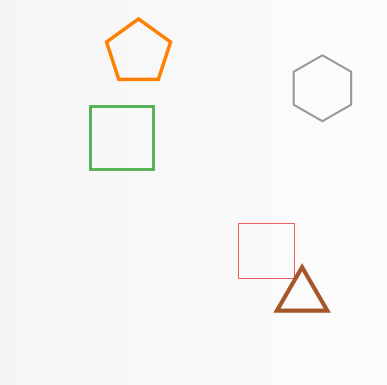[{"shape": "square", "thickness": 0.5, "radius": 0.36, "center": [0.686, 0.349]}, {"shape": "square", "thickness": 2, "radius": 0.41, "center": [0.313, 0.643]}, {"shape": "pentagon", "thickness": 2.5, "radius": 0.43, "center": [0.358, 0.864]}, {"shape": "triangle", "thickness": 3, "radius": 0.38, "center": [0.78, 0.231]}, {"shape": "hexagon", "thickness": 1.5, "radius": 0.43, "center": [0.832, 0.771]}]